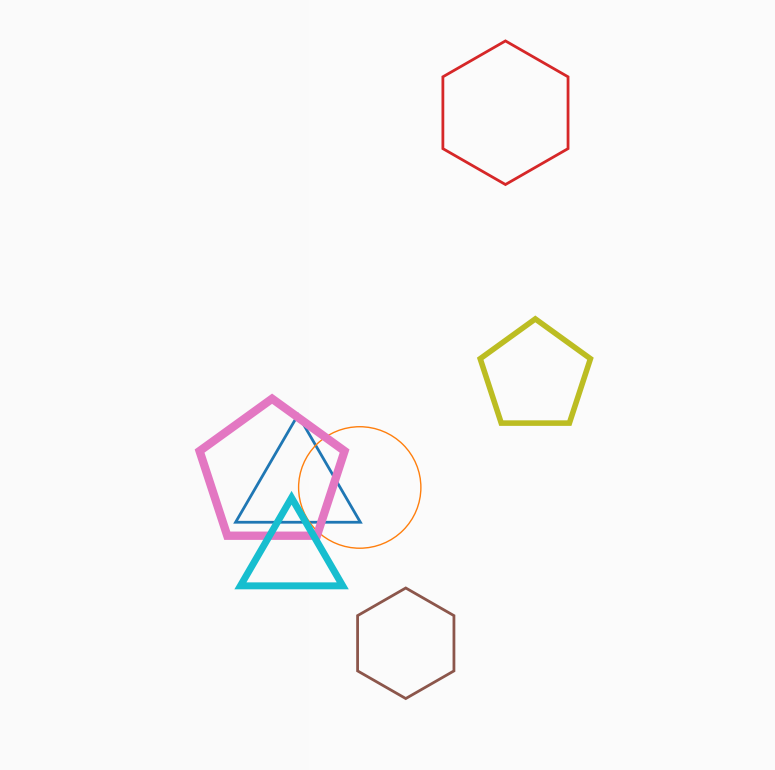[{"shape": "triangle", "thickness": 1, "radius": 0.46, "center": [0.384, 0.368]}, {"shape": "circle", "thickness": 0.5, "radius": 0.39, "center": [0.464, 0.367]}, {"shape": "hexagon", "thickness": 1, "radius": 0.47, "center": [0.652, 0.854]}, {"shape": "hexagon", "thickness": 1, "radius": 0.36, "center": [0.524, 0.165]}, {"shape": "pentagon", "thickness": 3, "radius": 0.49, "center": [0.351, 0.384]}, {"shape": "pentagon", "thickness": 2, "radius": 0.37, "center": [0.691, 0.511]}, {"shape": "triangle", "thickness": 2.5, "radius": 0.38, "center": [0.376, 0.277]}]